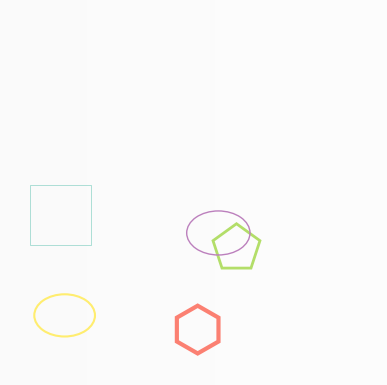[{"shape": "square", "thickness": 0.5, "radius": 0.39, "center": [0.156, 0.441]}, {"shape": "hexagon", "thickness": 3, "radius": 0.31, "center": [0.51, 0.144]}, {"shape": "pentagon", "thickness": 2, "radius": 0.32, "center": [0.61, 0.355]}, {"shape": "oval", "thickness": 1, "radius": 0.41, "center": [0.563, 0.395]}, {"shape": "oval", "thickness": 1.5, "radius": 0.39, "center": [0.167, 0.181]}]